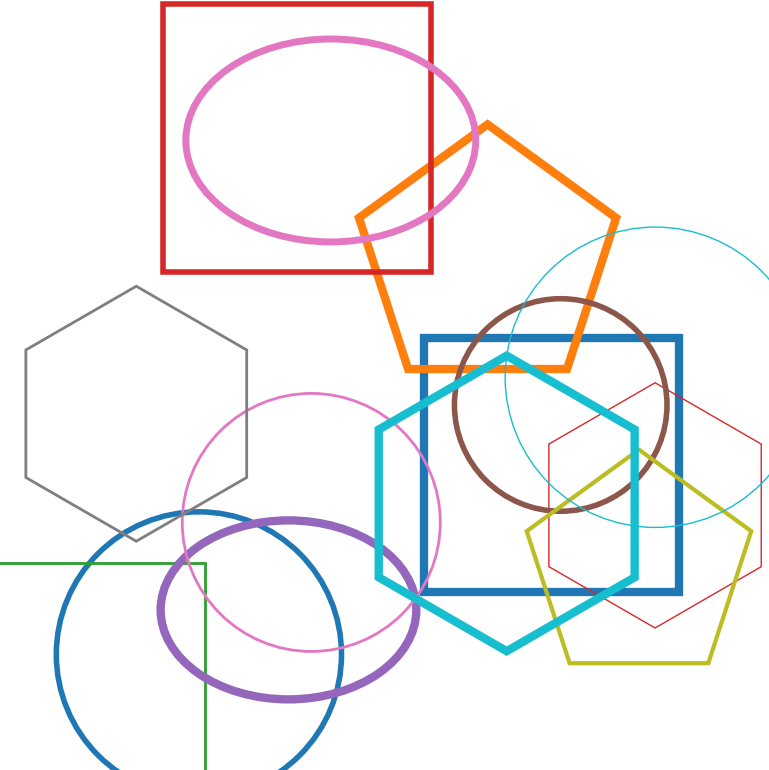[{"shape": "circle", "thickness": 2, "radius": 0.93, "center": [0.258, 0.15]}, {"shape": "square", "thickness": 3, "radius": 0.83, "center": [0.716, 0.396]}, {"shape": "pentagon", "thickness": 3, "radius": 0.88, "center": [0.633, 0.663]}, {"shape": "square", "thickness": 1, "radius": 0.79, "center": [0.108, 0.111]}, {"shape": "hexagon", "thickness": 0.5, "radius": 0.8, "center": [0.851, 0.344]}, {"shape": "square", "thickness": 2, "radius": 0.87, "center": [0.385, 0.82]}, {"shape": "oval", "thickness": 3, "radius": 0.83, "center": [0.375, 0.208]}, {"shape": "circle", "thickness": 2, "radius": 0.69, "center": [0.728, 0.474]}, {"shape": "circle", "thickness": 1, "radius": 0.84, "center": [0.404, 0.322]}, {"shape": "oval", "thickness": 2.5, "radius": 0.94, "center": [0.43, 0.818]}, {"shape": "hexagon", "thickness": 1, "radius": 0.83, "center": [0.177, 0.463]}, {"shape": "pentagon", "thickness": 1.5, "radius": 0.77, "center": [0.83, 0.263]}, {"shape": "hexagon", "thickness": 3, "radius": 0.96, "center": [0.658, 0.346]}, {"shape": "circle", "thickness": 0.5, "radius": 0.98, "center": [0.851, 0.51]}]